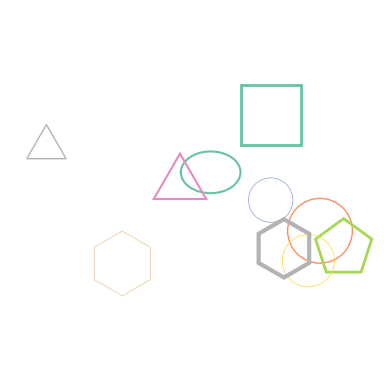[{"shape": "oval", "thickness": 1.5, "radius": 0.39, "center": [0.547, 0.552]}, {"shape": "square", "thickness": 2, "radius": 0.39, "center": [0.704, 0.701]}, {"shape": "circle", "thickness": 1, "radius": 0.42, "center": [0.831, 0.401]}, {"shape": "circle", "thickness": 0.5, "radius": 0.29, "center": [0.703, 0.48]}, {"shape": "triangle", "thickness": 1.5, "radius": 0.39, "center": [0.468, 0.522]}, {"shape": "pentagon", "thickness": 2, "radius": 0.38, "center": [0.893, 0.355]}, {"shape": "circle", "thickness": 0.5, "radius": 0.34, "center": [0.801, 0.323]}, {"shape": "hexagon", "thickness": 0.5, "radius": 0.42, "center": [0.318, 0.316]}, {"shape": "hexagon", "thickness": 3, "radius": 0.38, "center": [0.737, 0.355]}, {"shape": "triangle", "thickness": 1, "radius": 0.29, "center": [0.121, 0.617]}]